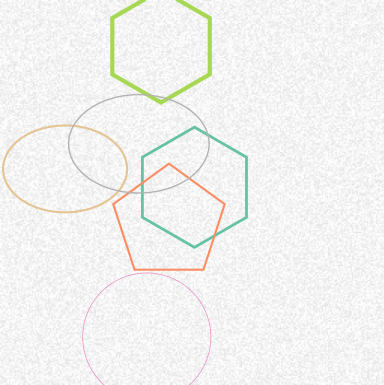[{"shape": "hexagon", "thickness": 2, "radius": 0.78, "center": [0.505, 0.514]}, {"shape": "pentagon", "thickness": 1.5, "radius": 0.76, "center": [0.439, 0.423]}, {"shape": "circle", "thickness": 0.5, "radius": 0.83, "center": [0.381, 0.124]}, {"shape": "hexagon", "thickness": 3, "radius": 0.73, "center": [0.418, 0.88]}, {"shape": "oval", "thickness": 1.5, "radius": 0.81, "center": [0.169, 0.561]}, {"shape": "oval", "thickness": 1, "radius": 0.91, "center": [0.361, 0.626]}]